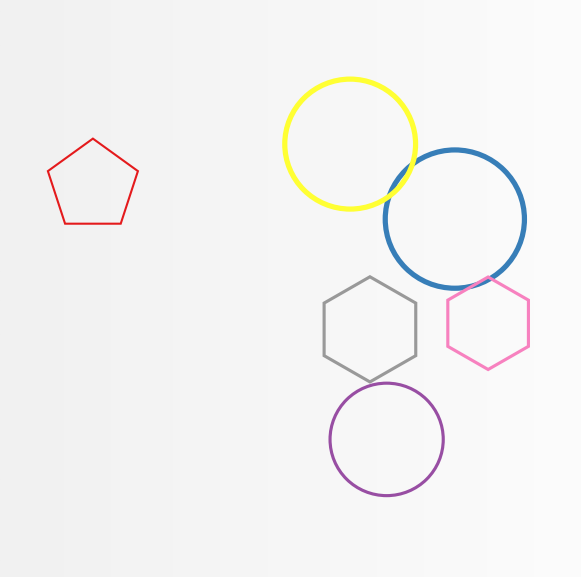[{"shape": "pentagon", "thickness": 1, "radius": 0.41, "center": [0.16, 0.678]}, {"shape": "circle", "thickness": 2.5, "radius": 0.6, "center": [0.783, 0.62]}, {"shape": "circle", "thickness": 1.5, "radius": 0.49, "center": [0.665, 0.238]}, {"shape": "circle", "thickness": 2.5, "radius": 0.56, "center": [0.602, 0.75]}, {"shape": "hexagon", "thickness": 1.5, "radius": 0.4, "center": [0.84, 0.439]}, {"shape": "hexagon", "thickness": 1.5, "radius": 0.46, "center": [0.636, 0.429]}]